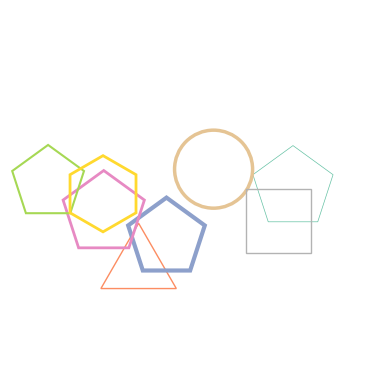[{"shape": "pentagon", "thickness": 0.5, "radius": 0.55, "center": [0.761, 0.512]}, {"shape": "triangle", "thickness": 1, "radius": 0.57, "center": [0.36, 0.307]}, {"shape": "pentagon", "thickness": 3, "radius": 0.52, "center": [0.432, 0.382]}, {"shape": "pentagon", "thickness": 2, "radius": 0.56, "center": [0.269, 0.446]}, {"shape": "pentagon", "thickness": 1.5, "radius": 0.49, "center": [0.125, 0.526]}, {"shape": "hexagon", "thickness": 2, "radius": 0.49, "center": [0.268, 0.497]}, {"shape": "circle", "thickness": 2.5, "radius": 0.51, "center": [0.555, 0.561]}, {"shape": "square", "thickness": 1, "radius": 0.42, "center": [0.723, 0.426]}]